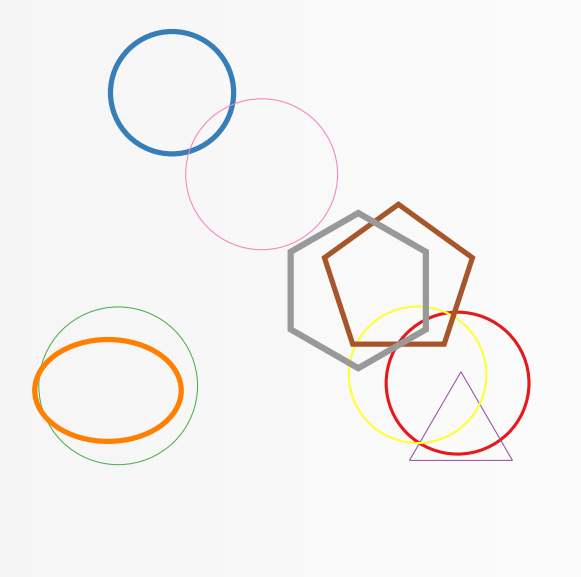[{"shape": "circle", "thickness": 1.5, "radius": 0.61, "center": [0.787, 0.336]}, {"shape": "circle", "thickness": 2.5, "radius": 0.53, "center": [0.296, 0.839]}, {"shape": "circle", "thickness": 0.5, "radius": 0.68, "center": [0.203, 0.331]}, {"shape": "triangle", "thickness": 0.5, "radius": 0.51, "center": [0.793, 0.253]}, {"shape": "oval", "thickness": 2.5, "radius": 0.63, "center": [0.186, 0.323]}, {"shape": "circle", "thickness": 1, "radius": 0.59, "center": [0.719, 0.35]}, {"shape": "pentagon", "thickness": 2.5, "radius": 0.67, "center": [0.685, 0.511]}, {"shape": "circle", "thickness": 0.5, "radius": 0.65, "center": [0.45, 0.697]}, {"shape": "hexagon", "thickness": 3, "radius": 0.67, "center": [0.616, 0.496]}]